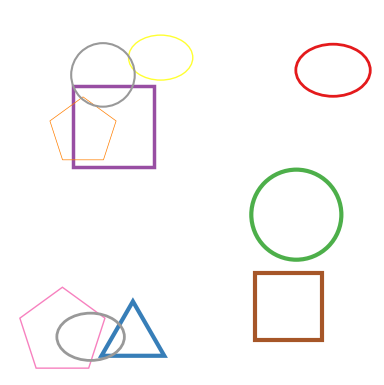[{"shape": "oval", "thickness": 2, "radius": 0.48, "center": [0.865, 0.818]}, {"shape": "triangle", "thickness": 3, "radius": 0.47, "center": [0.345, 0.123]}, {"shape": "circle", "thickness": 3, "radius": 0.58, "center": [0.77, 0.442]}, {"shape": "square", "thickness": 2.5, "radius": 0.53, "center": [0.295, 0.672]}, {"shape": "pentagon", "thickness": 0.5, "radius": 0.45, "center": [0.216, 0.658]}, {"shape": "oval", "thickness": 1, "radius": 0.42, "center": [0.417, 0.85]}, {"shape": "square", "thickness": 3, "radius": 0.44, "center": [0.748, 0.204]}, {"shape": "pentagon", "thickness": 1, "radius": 0.58, "center": [0.162, 0.138]}, {"shape": "oval", "thickness": 2, "radius": 0.44, "center": [0.235, 0.125]}, {"shape": "circle", "thickness": 1.5, "radius": 0.41, "center": [0.267, 0.805]}]